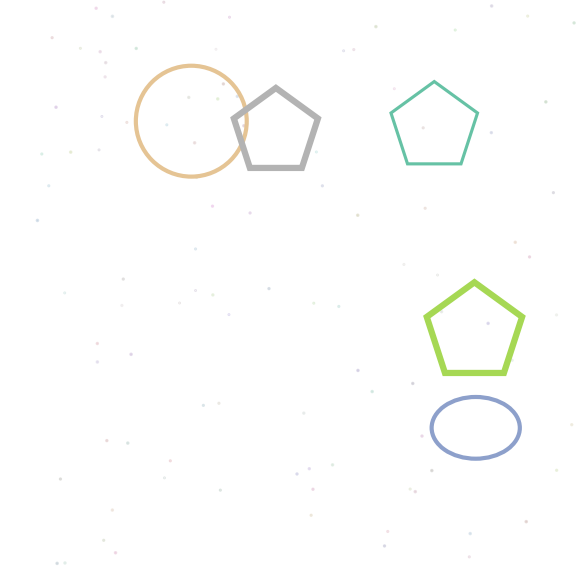[{"shape": "pentagon", "thickness": 1.5, "radius": 0.39, "center": [0.752, 0.779]}, {"shape": "oval", "thickness": 2, "radius": 0.38, "center": [0.824, 0.258]}, {"shape": "pentagon", "thickness": 3, "radius": 0.43, "center": [0.822, 0.424]}, {"shape": "circle", "thickness": 2, "radius": 0.48, "center": [0.331, 0.789]}, {"shape": "pentagon", "thickness": 3, "radius": 0.38, "center": [0.478, 0.77]}]